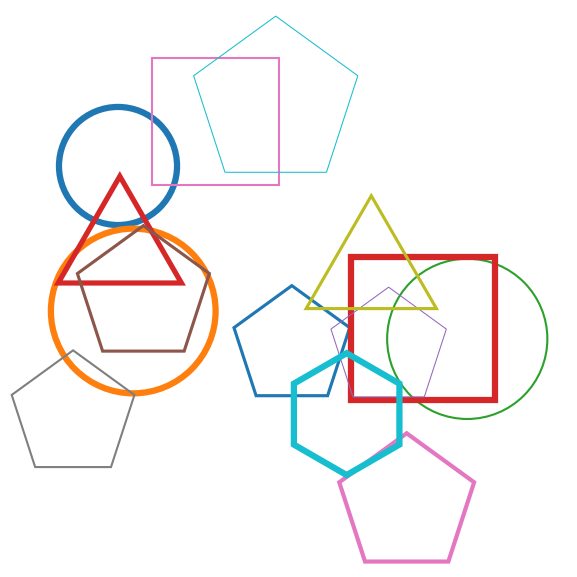[{"shape": "circle", "thickness": 3, "radius": 0.51, "center": [0.204, 0.712]}, {"shape": "pentagon", "thickness": 1.5, "radius": 0.53, "center": [0.505, 0.399]}, {"shape": "circle", "thickness": 3, "radius": 0.71, "center": [0.231, 0.461]}, {"shape": "circle", "thickness": 1, "radius": 0.69, "center": [0.809, 0.412]}, {"shape": "square", "thickness": 3, "radius": 0.62, "center": [0.732, 0.431]}, {"shape": "triangle", "thickness": 2.5, "radius": 0.62, "center": [0.207, 0.571]}, {"shape": "pentagon", "thickness": 0.5, "radius": 0.53, "center": [0.673, 0.397]}, {"shape": "pentagon", "thickness": 1.5, "radius": 0.6, "center": [0.248, 0.488]}, {"shape": "square", "thickness": 1, "radius": 0.55, "center": [0.373, 0.789]}, {"shape": "pentagon", "thickness": 2, "radius": 0.61, "center": [0.704, 0.126]}, {"shape": "pentagon", "thickness": 1, "radius": 0.56, "center": [0.127, 0.281]}, {"shape": "triangle", "thickness": 1.5, "radius": 0.65, "center": [0.643, 0.53]}, {"shape": "pentagon", "thickness": 0.5, "radius": 0.75, "center": [0.477, 0.822]}, {"shape": "hexagon", "thickness": 3, "radius": 0.53, "center": [0.6, 0.282]}]